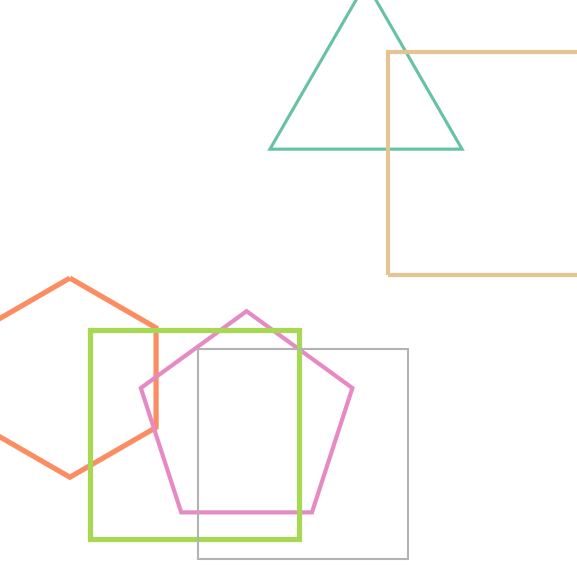[{"shape": "triangle", "thickness": 1.5, "radius": 0.96, "center": [0.634, 0.837]}, {"shape": "hexagon", "thickness": 2.5, "radius": 0.86, "center": [0.121, 0.345]}, {"shape": "pentagon", "thickness": 2, "radius": 0.96, "center": [0.427, 0.268]}, {"shape": "square", "thickness": 2.5, "radius": 0.91, "center": [0.337, 0.246]}, {"shape": "square", "thickness": 2, "radius": 0.97, "center": [0.865, 0.717]}, {"shape": "square", "thickness": 1, "radius": 0.91, "center": [0.524, 0.212]}]